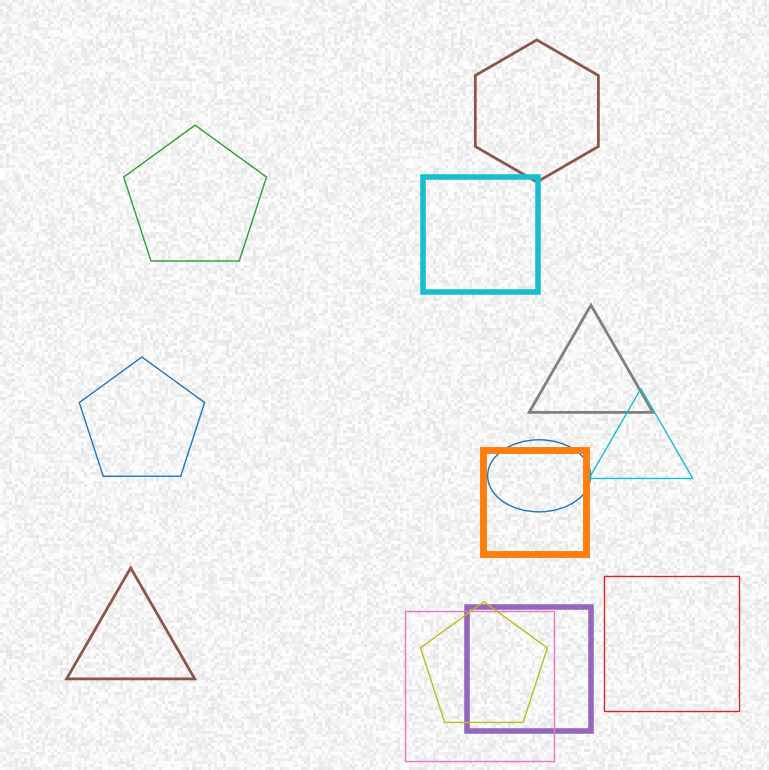[{"shape": "oval", "thickness": 0.5, "radius": 0.33, "center": [0.7, 0.382]}, {"shape": "pentagon", "thickness": 0.5, "radius": 0.43, "center": [0.184, 0.451]}, {"shape": "square", "thickness": 2.5, "radius": 0.34, "center": [0.694, 0.348]}, {"shape": "pentagon", "thickness": 0.5, "radius": 0.49, "center": [0.253, 0.74]}, {"shape": "square", "thickness": 0.5, "radius": 0.44, "center": [0.872, 0.164]}, {"shape": "square", "thickness": 2, "radius": 0.4, "center": [0.687, 0.131]}, {"shape": "hexagon", "thickness": 1, "radius": 0.46, "center": [0.697, 0.856]}, {"shape": "triangle", "thickness": 1, "radius": 0.48, "center": [0.17, 0.166]}, {"shape": "square", "thickness": 0.5, "radius": 0.48, "center": [0.623, 0.109]}, {"shape": "triangle", "thickness": 1, "radius": 0.46, "center": [0.768, 0.511]}, {"shape": "pentagon", "thickness": 0.5, "radius": 0.43, "center": [0.628, 0.132]}, {"shape": "square", "thickness": 2, "radius": 0.37, "center": [0.624, 0.695]}, {"shape": "triangle", "thickness": 0.5, "radius": 0.39, "center": [0.832, 0.418]}]